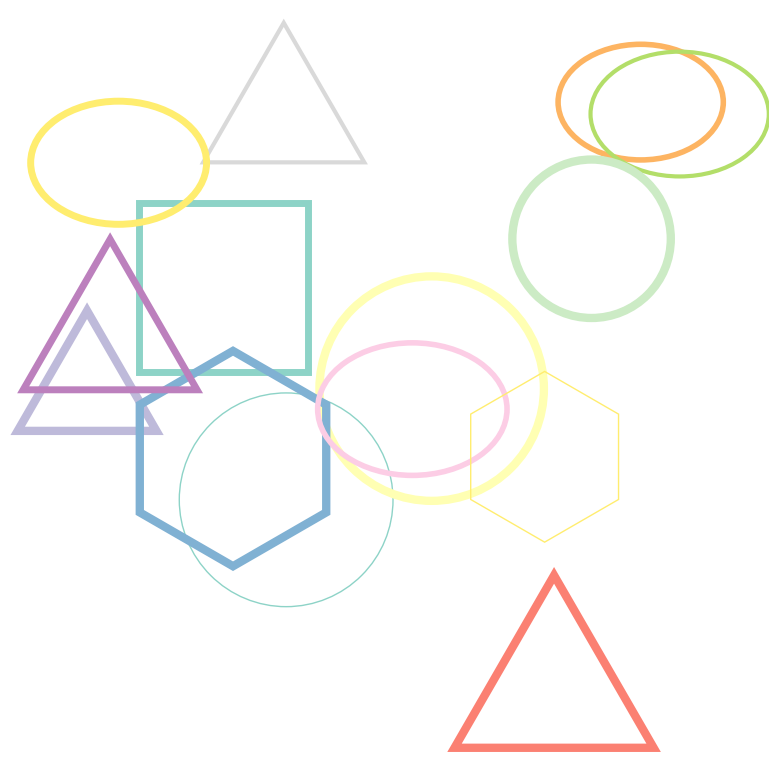[{"shape": "circle", "thickness": 0.5, "radius": 0.69, "center": [0.372, 0.351]}, {"shape": "square", "thickness": 2.5, "radius": 0.55, "center": [0.291, 0.627]}, {"shape": "circle", "thickness": 3, "radius": 0.73, "center": [0.561, 0.495]}, {"shape": "triangle", "thickness": 3, "radius": 0.52, "center": [0.113, 0.492]}, {"shape": "triangle", "thickness": 3, "radius": 0.75, "center": [0.72, 0.104]}, {"shape": "hexagon", "thickness": 3, "radius": 0.7, "center": [0.303, 0.404]}, {"shape": "oval", "thickness": 2, "radius": 0.54, "center": [0.832, 0.867]}, {"shape": "oval", "thickness": 1.5, "radius": 0.58, "center": [0.883, 0.852]}, {"shape": "oval", "thickness": 2, "radius": 0.61, "center": [0.536, 0.469]}, {"shape": "triangle", "thickness": 1.5, "radius": 0.6, "center": [0.369, 0.85]}, {"shape": "triangle", "thickness": 2.5, "radius": 0.65, "center": [0.143, 0.559]}, {"shape": "circle", "thickness": 3, "radius": 0.51, "center": [0.768, 0.69]}, {"shape": "hexagon", "thickness": 0.5, "radius": 0.55, "center": [0.707, 0.407]}, {"shape": "oval", "thickness": 2.5, "radius": 0.57, "center": [0.154, 0.789]}]